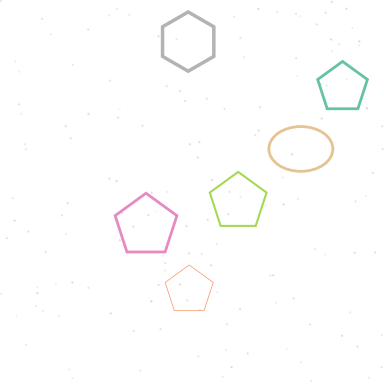[{"shape": "pentagon", "thickness": 2, "radius": 0.34, "center": [0.89, 0.772]}, {"shape": "pentagon", "thickness": 0.5, "radius": 0.33, "center": [0.491, 0.246]}, {"shape": "pentagon", "thickness": 2, "radius": 0.42, "center": [0.379, 0.414]}, {"shape": "pentagon", "thickness": 1.5, "radius": 0.39, "center": [0.619, 0.476]}, {"shape": "oval", "thickness": 2, "radius": 0.42, "center": [0.781, 0.613]}, {"shape": "hexagon", "thickness": 2.5, "radius": 0.38, "center": [0.489, 0.892]}]